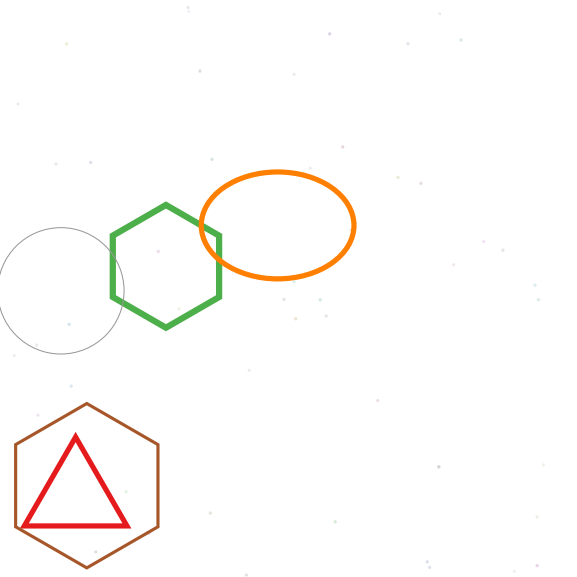[{"shape": "triangle", "thickness": 2.5, "radius": 0.51, "center": [0.131, 0.14]}, {"shape": "hexagon", "thickness": 3, "radius": 0.53, "center": [0.287, 0.538]}, {"shape": "oval", "thickness": 2.5, "radius": 0.66, "center": [0.481, 0.609]}, {"shape": "hexagon", "thickness": 1.5, "radius": 0.71, "center": [0.15, 0.158]}, {"shape": "circle", "thickness": 0.5, "radius": 0.55, "center": [0.105, 0.496]}]